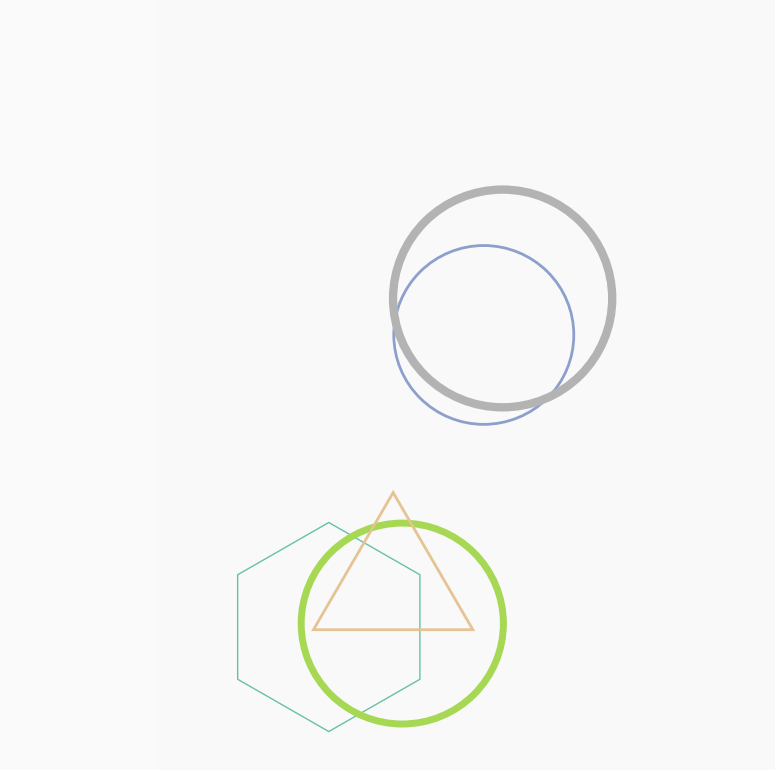[{"shape": "hexagon", "thickness": 0.5, "radius": 0.68, "center": [0.424, 0.186]}, {"shape": "circle", "thickness": 1, "radius": 0.58, "center": [0.624, 0.565]}, {"shape": "circle", "thickness": 2.5, "radius": 0.65, "center": [0.519, 0.19]}, {"shape": "triangle", "thickness": 1, "radius": 0.59, "center": [0.507, 0.242]}, {"shape": "circle", "thickness": 3, "radius": 0.71, "center": [0.649, 0.612]}]